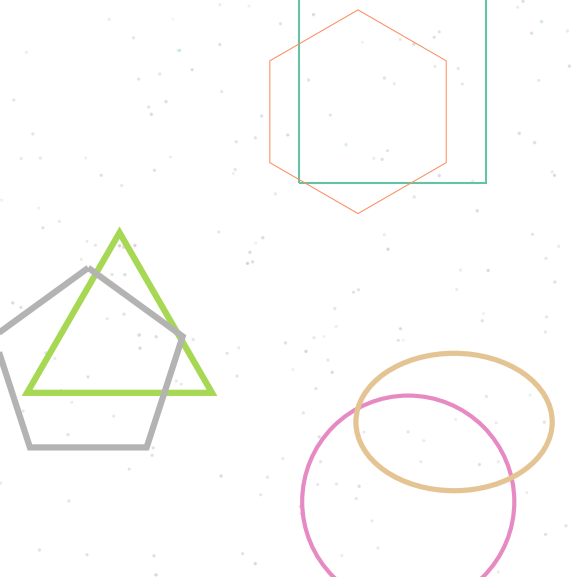[{"shape": "square", "thickness": 1, "radius": 0.81, "center": [0.679, 0.845]}, {"shape": "hexagon", "thickness": 0.5, "radius": 0.88, "center": [0.62, 0.806]}, {"shape": "circle", "thickness": 2, "radius": 0.92, "center": [0.707, 0.13]}, {"shape": "triangle", "thickness": 3, "radius": 0.92, "center": [0.207, 0.411]}, {"shape": "oval", "thickness": 2.5, "radius": 0.85, "center": [0.786, 0.268]}, {"shape": "pentagon", "thickness": 3, "radius": 0.86, "center": [0.153, 0.363]}]